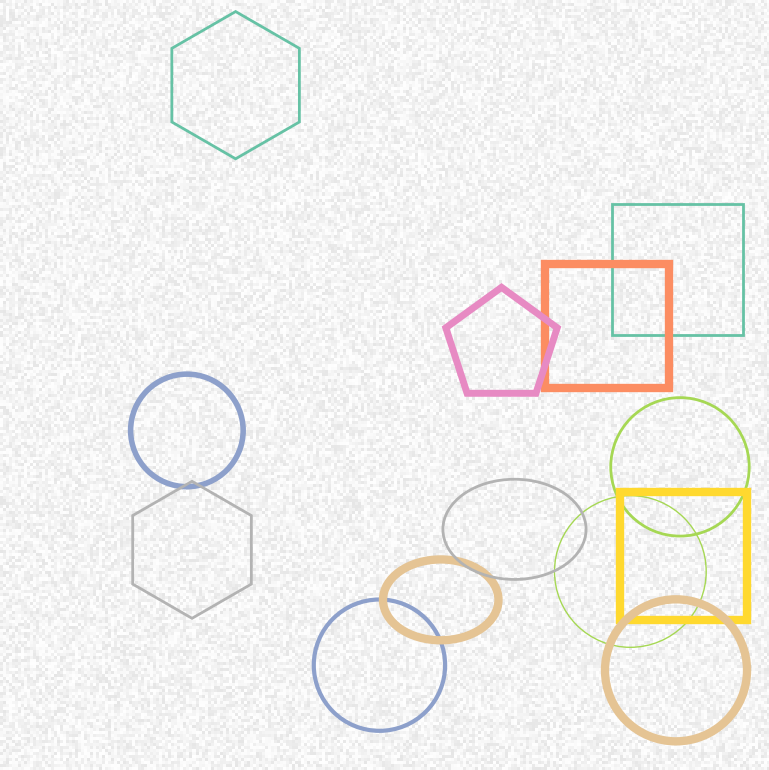[{"shape": "hexagon", "thickness": 1, "radius": 0.48, "center": [0.306, 0.889]}, {"shape": "square", "thickness": 1, "radius": 0.42, "center": [0.88, 0.65]}, {"shape": "square", "thickness": 3, "radius": 0.4, "center": [0.788, 0.577]}, {"shape": "circle", "thickness": 1.5, "radius": 0.43, "center": [0.493, 0.136]}, {"shape": "circle", "thickness": 2, "radius": 0.37, "center": [0.243, 0.441]}, {"shape": "pentagon", "thickness": 2.5, "radius": 0.38, "center": [0.651, 0.551]}, {"shape": "circle", "thickness": 0.5, "radius": 0.49, "center": [0.819, 0.258]}, {"shape": "circle", "thickness": 1, "radius": 0.45, "center": [0.883, 0.394]}, {"shape": "square", "thickness": 3, "radius": 0.42, "center": [0.888, 0.278]}, {"shape": "oval", "thickness": 3, "radius": 0.37, "center": [0.572, 0.221]}, {"shape": "circle", "thickness": 3, "radius": 0.46, "center": [0.878, 0.129]}, {"shape": "hexagon", "thickness": 1, "radius": 0.44, "center": [0.249, 0.286]}, {"shape": "oval", "thickness": 1, "radius": 0.46, "center": [0.668, 0.313]}]